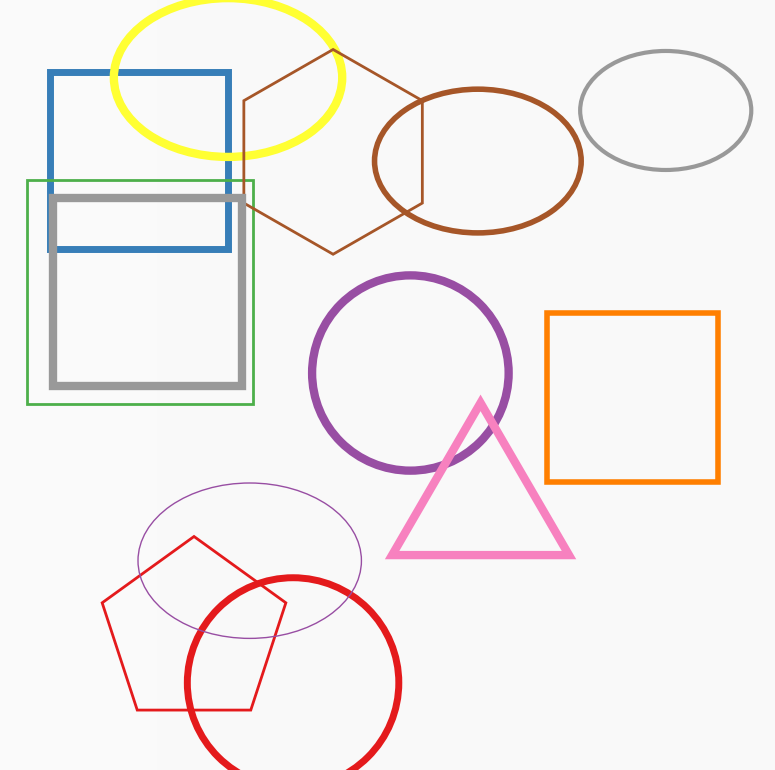[{"shape": "pentagon", "thickness": 1, "radius": 0.62, "center": [0.25, 0.179]}, {"shape": "circle", "thickness": 2.5, "radius": 0.68, "center": [0.378, 0.113]}, {"shape": "square", "thickness": 2.5, "radius": 0.57, "center": [0.179, 0.791]}, {"shape": "square", "thickness": 1, "radius": 0.73, "center": [0.181, 0.621]}, {"shape": "circle", "thickness": 3, "radius": 0.63, "center": [0.53, 0.516]}, {"shape": "oval", "thickness": 0.5, "radius": 0.72, "center": [0.322, 0.272]}, {"shape": "square", "thickness": 2, "radius": 0.55, "center": [0.816, 0.484]}, {"shape": "oval", "thickness": 3, "radius": 0.74, "center": [0.294, 0.899]}, {"shape": "hexagon", "thickness": 1, "radius": 0.66, "center": [0.43, 0.803]}, {"shape": "oval", "thickness": 2, "radius": 0.67, "center": [0.617, 0.791]}, {"shape": "triangle", "thickness": 3, "radius": 0.66, "center": [0.62, 0.345]}, {"shape": "oval", "thickness": 1.5, "radius": 0.55, "center": [0.859, 0.857]}, {"shape": "square", "thickness": 3, "radius": 0.61, "center": [0.191, 0.621]}]